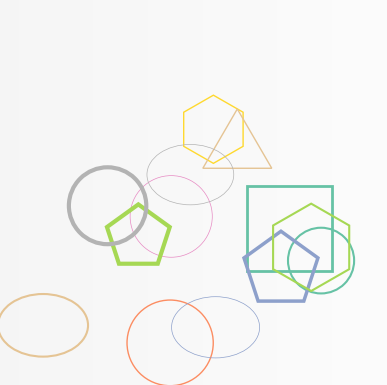[{"shape": "square", "thickness": 2, "radius": 0.55, "center": [0.747, 0.406]}, {"shape": "circle", "thickness": 1.5, "radius": 0.43, "center": [0.829, 0.323]}, {"shape": "circle", "thickness": 1, "radius": 0.56, "center": [0.439, 0.109]}, {"shape": "pentagon", "thickness": 2.5, "radius": 0.5, "center": [0.725, 0.299]}, {"shape": "oval", "thickness": 0.5, "radius": 0.57, "center": [0.556, 0.15]}, {"shape": "circle", "thickness": 0.5, "radius": 0.53, "center": [0.442, 0.438]}, {"shape": "hexagon", "thickness": 1.5, "radius": 0.57, "center": [0.803, 0.358]}, {"shape": "pentagon", "thickness": 3, "radius": 0.43, "center": [0.357, 0.384]}, {"shape": "hexagon", "thickness": 1, "radius": 0.44, "center": [0.551, 0.664]}, {"shape": "triangle", "thickness": 1, "radius": 0.51, "center": [0.612, 0.614]}, {"shape": "oval", "thickness": 1.5, "radius": 0.58, "center": [0.111, 0.155]}, {"shape": "circle", "thickness": 3, "radius": 0.5, "center": [0.278, 0.466]}, {"shape": "oval", "thickness": 0.5, "radius": 0.56, "center": [0.491, 0.546]}]